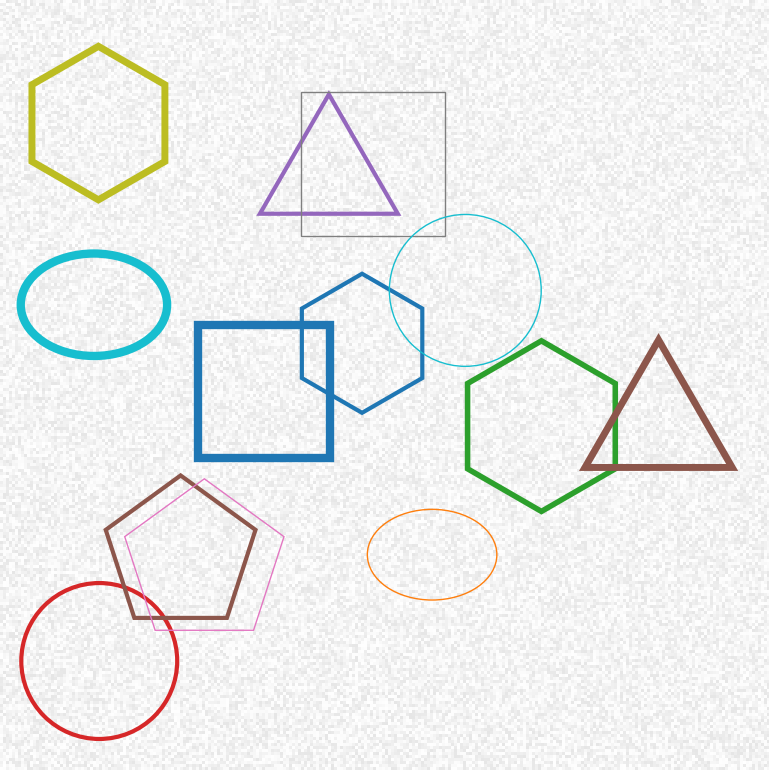[{"shape": "square", "thickness": 3, "radius": 0.43, "center": [0.343, 0.492]}, {"shape": "hexagon", "thickness": 1.5, "radius": 0.45, "center": [0.47, 0.554]}, {"shape": "oval", "thickness": 0.5, "radius": 0.42, "center": [0.561, 0.28]}, {"shape": "hexagon", "thickness": 2, "radius": 0.55, "center": [0.703, 0.447]}, {"shape": "circle", "thickness": 1.5, "radius": 0.51, "center": [0.129, 0.142]}, {"shape": "triangle", "thickness": 1.5, "radius": 0.52, "center": [0.427, 0.774]}, {"shape": "triangle", "thickness": 2.5, "radius": 0.55, "center": [0.855, 0.448]}, {"shape": "pentagon", "thickness": 1.5, "radius": 0.51, "center": [0.235, 0.28]}, {"shape": "pentagon", "thickness": 0.5, "radius": 0.54, "center": [0.265, 0.269]}, {"shape": "square", "thickness": 0.5, "radius": 0.47, "center": [0.484, 0.787]}, {"shape": "hexagon", "thickness": 2.5, "radius": 0.5, "center": [0.128, 0.84]}, {"shape": "oval", "thickness": 3, "radius": 0.48, "center": [0.122, 0.604]}, {"shape": "circle", "thickness": 0.5, "radius": 0.49, "center": [0.604, 0.623]}]